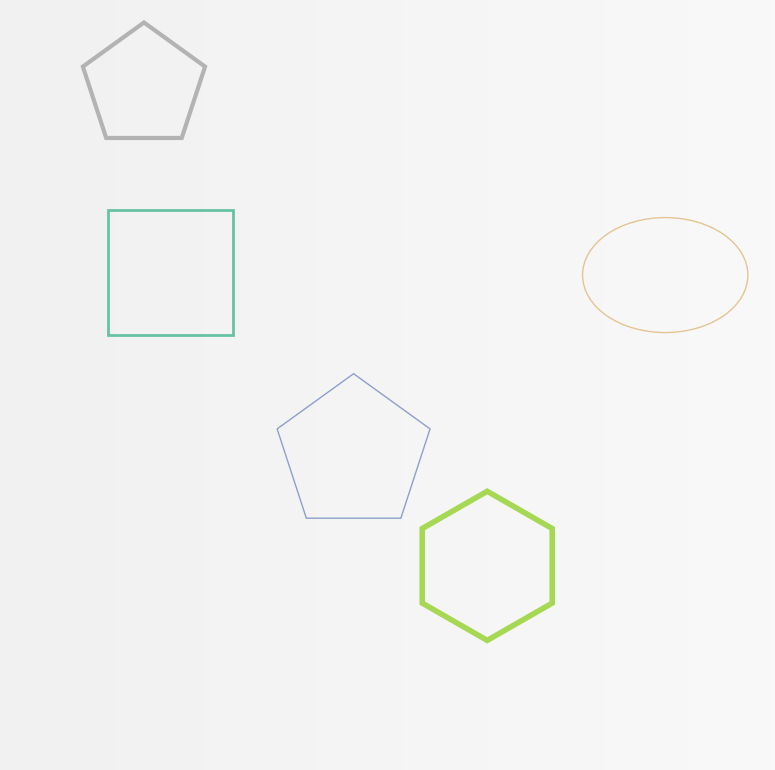[{"shape": "square", "thickness": 1, "radius": 0.4, "center": [0.22, 0.646]}, {"shape": "pentagon", "thickness": 0.5, "radius": 0.52, "center": [0.456, 0.411]}, {"shape": "hexagon", "thickness": 2, "radius": 0.48, "center": [0.629, 0.265]}, {"shape": "oval", "thickness": 0.5, "radius": 0.53, "center": [0.858, 0.643]}, {"shape": "pentagon", "thickness": 1.5, "radius": 0.41, "center": [0.186, 0.888]}]